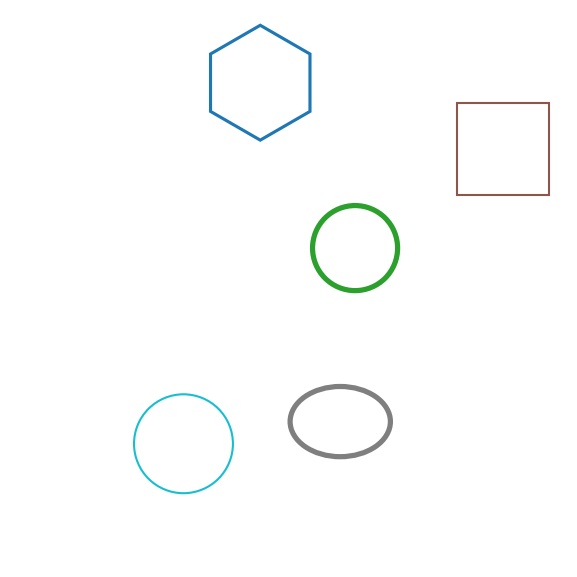[{"shape": "hexagon", "thickness": 1.5, "radius": 0.5, "center": [0.451, 0.856]}, {"shape": "circle", "thickness": 2.5, "radius": 0.37, "center": [0.615, 0.57]}, {"shape": "square", "thickness": 1, "radius": 0.4, "center": [0.871, 0.741]}, {"shape": "oval", "thickness": 2.5, "radius": 0.43, "center": [0.589, 0.269]}, {"shape": "circle", "thickness": 1, "radius": 0.43, "center": [0.318, 0.231]}]